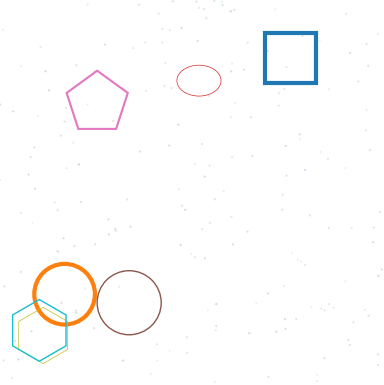[{"shape": "square", "thickness": 3, "radius": 0.33, "center": [0.754, 0.849]}, {"shape": "circle", "thickness": 3, "radius": 0.39, "center": [0.168, 0.236]}, {"shape": "oval", "thickness": 0.5, "radius": 0.29, "center": [0.517, 0.791]}, {"shape": "circle", "thickness": 1, "radius": 0.42, "center": [0.336, 0.214]}, {"shape": "pentagon", "thickness": 1.5, "radius": 0.42, "center": [0.253, 0.733]}, {"shape": "hexagon", "thickness": 0.5, "radius": 0.37, "center": [0.112, 0.129]}, {"shape": "hexagon", "thickness": 1, "radius": 0.4, "center": [0.102, 0.142]}]